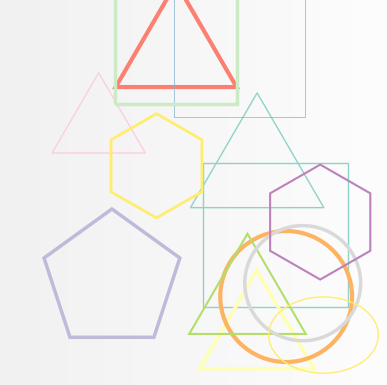[{"shape": "square", "thickness": 1, "radius": 0.94, "center": [0.712, 0.389]}, {"shape": "triangle", "thickness": 1, "radius": 0.99, "center": [0.664, 0.56]}, {"shape": "triangle", "thickness": 2.5, "radius": 0.85, "center": [0.663, 0.127]}, {"shape": "pentagon", "thickness": 2.5, "radius": 0.92, "center": [0.289, 0.273]}, {"shape": "triangle", "thickness": 3, "radius": 0.9, "center": [0.455, 0.864]}, {"shape": "square", "thickness": 0.5, "radius": 0.85, "center": [0.618, 0.866]}, {"shape": "circle", "thickness": 3, "radius": 0.85, "center": [0.739, 0.23]}, {"shape": "triangle", "thickness": 1.5, "radius": 0.87, "center": [0.639, 0.219]}, {"shape": "triangle", "thickness": 1, "radius": 0.69, "center": [0.255, 0.672]}, {"shape": "circle", "thickness": 2.5, "radius": 0.75, "center": [0.781, 0.265]}, {"shape": "hexagon", "thickness": 1.5, "radius": 0.75, "center": [0.826, 0.423]}, {"shape": "square", "thickness": 2.5, "radius": 0.78, "center": [0.455, 0.888]}, {"shape": "oval", "thickness": 1, "radius": 0.71, "center": [0.835, 0.13]}, {"shape": "hexagon", "thickness": 2, "radius": 0.68, "center": [0.404, 0.569]}]